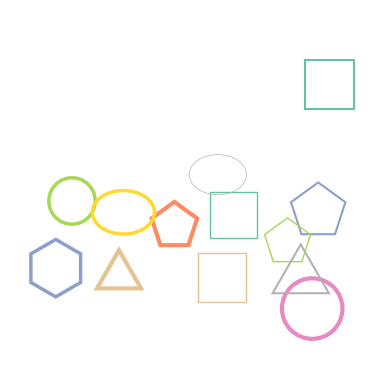[{"shape": "square", "thickness": 1, "radius": 0.3, "center": [0.607, 0.442]}, {"shape": "square", "thickness": 1.5, "radius": 0.32, "center": [0.855, 0.779]}, {"shape": "pentagon", "thickness": 3, "radius": 0.31, "center": [0.453, 0.413]}, {"shape": "hexagon", "thickness": 2.5, "radius": 0.37, "center": [0.145, 0.304]}, {"shape": "pentagon", "thickness": 1.5, "radius": 0.37, "center": [0.827, 0.452]}, {"shape": "circle", "thickness": 3, "radius": 0.39, "center": [0.811, 0.199]}, {"shape": "pentagon", "thickness": 1, "radius": 0.31, "center": [0.747, 0.371]}, {"shape": "circle", "thickness": 2.5, "radius": 0.3, "center": [0.187, 0.478]}, {"shape": "oval", "thickness": 2.5, "radius": 0.4, "center": [0.32, 0.449]}, {"shape": "triangle", "thickness": 3, "radius": 0.33, "center": [0.309, 0.284]}, {"shape": "square", "thickness": 1, "radius": 0.31, "center": [0.576, 0.279]}, {"shape": "oval", "thickness": 0.5, "radius": 0.37, "center": [0.566, 0.546]}, {"shape": "triangle", "thickness": 1.5, "radius": 0.42, "center": [0.781, 0.281]}]